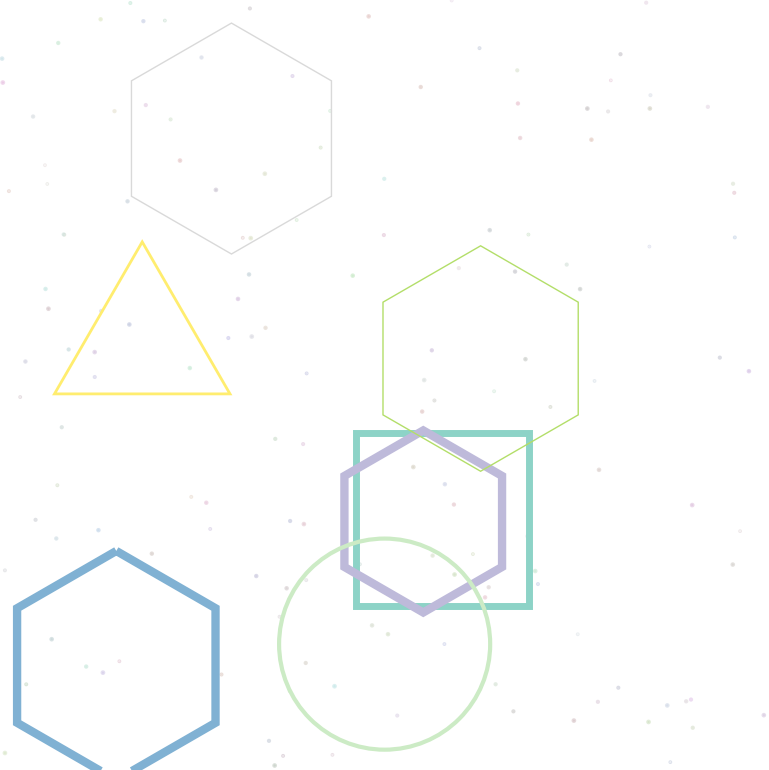[{"shape": "square", "thickness": 2.5, "radius": 0.56, "center": [0.575, 0.325]}, {"shape": "hexagon", "thickness": 3, "radius": 0.59, "center": [0.55, 0.323]}, {"shape": "hexagon", "thickness": 3, "radius": 0.74, "center": [0.151, 0.136]}, {"shape": "hexagon", "thickness": 0.5, "radius": 0.73, "center": [0.624, 0.534]}, {"shape": "hexagon", "thickness": 0.5, "radius": 0.75, "center": [0.301, 0.82]}, {"shape": "circle", "thickness": 1.5, "radius": 0.69, "center": [0.5, 0.163]}, {"shape": "triangle", "thickness": 1, "radius": 0.66, "center": [0.185, 0.554]}]